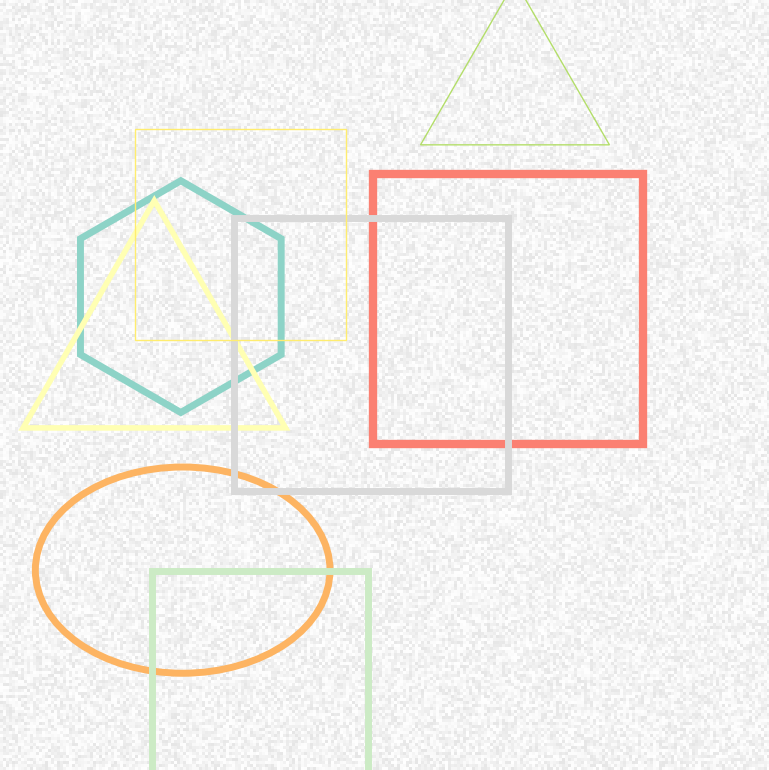[{"shape": "hexagon", "thickness": 2.5, "radius": 0.75, "center": [0.235, 0.615]}, {"shape": "triangle", "thickness": 2, "radius": 0.98, "center": [0.2, 0.543]}, {"shape": "square", "thickness": 3, "radius": 0.88, "center": [0.66, 0.599]}, {"shape": "oval", "thickness": 2.5, "radius": 0.96, "center": [0.237, 0.26]}, {"shape": "triangle", "thickness": 0.5, "radius": 0.71, "center": [0.669, 0.883]}, {"shape": "square", "thickness": 2.5, "radius": 0.89, "center": [0.482, 0.54]}, {"shape": "square", "thickness": 2.5, "radius": 0.7, "center": [0.338, 0.118]}, {"shape": "square", "thickness": 0.5, "radius": 0.68, "center": [0.312, 0.696]}]